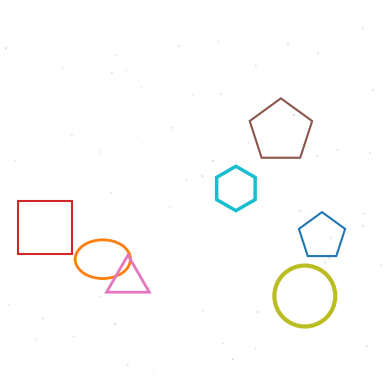[{"shape": "pentagon", "thickness": 1.5, "radius": 0.32, "center": [0.836, 0.386]}, {"shape": "oval", "thickness": 2, "radius": 0.36, "center": [0.267, 0.327]}, {"shape": "square", "thickness": 1.5, "radius": 0.35, "center": [0.117, 0.409]}, {"shape": "pentagon", "thickness": 1.5, "radius": 0.43, "center": [0.73, 0.659]}, {"shape": "triangle", "thickness": 2, "radius": 0.32, "center": [0.332, 0.273]}, {"shape": "circle", "thickness": 3, "radius": 0.4, "center": [0.792, 0.231]}, {"shape": "hexagon", "thickness": 2.5, "radius": 0.29, "center": [0.613, 0.51]}]